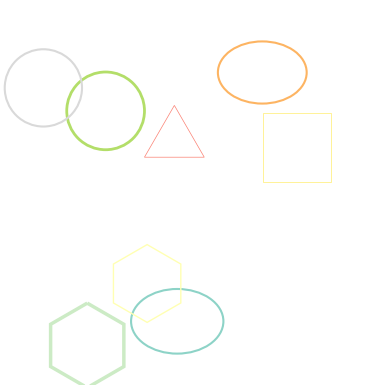[{"shape": "oval", "thickness": 1.5, "radius": 0.6, "center": [0.46, 0.165]}, {"shape": "hexagon", "thickness": 1, "radius": 0.51, "center": [0.382, 0.264]}, {"shape": "triangle", "thickness": 0.5, "radius": 0.45, "center": [0.453, 0.637]}, {"shape": "oval", "thickness": 1.5, "radius": 0.58, "center": [0.681, 0.812]}, {"shape": "circle", "thickness": 2, "radius": 0.5, "center": [0.274, 0.712]}, {"shape": "circle", "thickness": 1.5, "radius": 0.5, "center": [0.113, 0.772]}, {"shape": "hexagon", "thickness": 2.5, "radius": 0.55, "center": [0.227, 0.103]}, {"shape": "square", "thickness": 0.5, "radius": 0.45, "center": [0.771, 0.618]}]